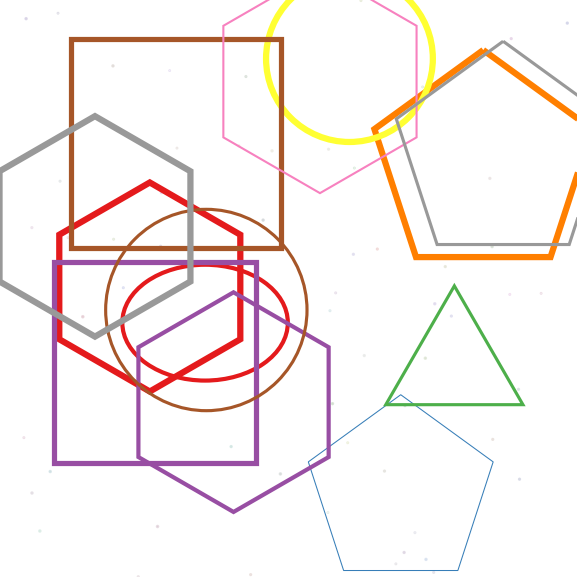[{"shape": "hexagon", "thickness": 3, "radius": 0.9, "center": [0.259, 0.502]}, {"shape": "oval", "thickness": 2, "radius": 0.72, "center": [0.355, 0.44]}, {"shape": "pentagon", "thickness": 0.5, "radius": 0.84, "center": [0.694, 0.147]}, {"shape": "triangle", "thickness": 1.5, "radius": 0.69, "center": [0.787, 0.367]}, {"shape": "square", "thickness": 2.5, "radius": 0.87, "center": [0.269, 0.372]}, {"shape": "hexagon", "thickness": 2, "radius": 0.95, "center": [0.404, 0.303]}, {"shape": "pentagon", "thickness": 3, "radius": 0.99, "center": [0.837, 0.714]}, {"shape": "circle", "thickness": 3, "radius": 0.72, "center": [0.605, 0.898]}, {"shape": "square", "thickness": 2.5, "radius": 0.91, "center": [0.305, 0.751]}, {"shape": "circle", "thickness": 1.5, "radius": 0.87, "center": [0.357, 0.462]}, {"shape": "hexagon", "thickness": 1, "radius": 0.97, "center": [0.554, 0.858]}, {"shape": "pentagon", "thickness": 1.5, "radius": 0.97, "center": [0.871, 0.733]}, {"shape": "hexagon", "thickness": 3, "radius": 0.95, "center": [0.164, 0.607]}]